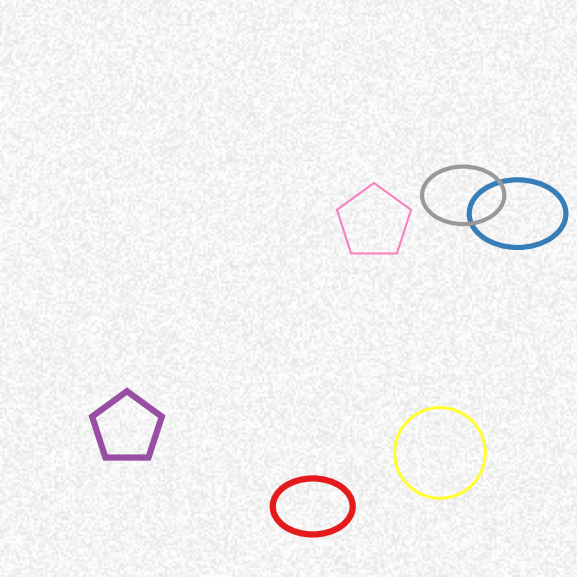[{"shape": "oval", "thickness": 3, "radius": 0.35, "center": [0.541, 0.122]}, {"shape": "oval", "thickness": 2.5, "radius": 0.42, "center": [0.896, 0.629]}, {"shape": "pentagon", "thickness": 3, "radius": 0.32, "center": [0.22, 0.258]}, {"shape": "circle", "thickness": 1.5, "radius": 0.39, "center": [0.762, 0.215]}, {"shape": "pentagon", "thickness": 1, "radius": 0.34, "center": [0.648, 0.615]}, {"shape": "oval", "thickness": 2, "radius": 0.36, "center": [0.802, 0.661]}]